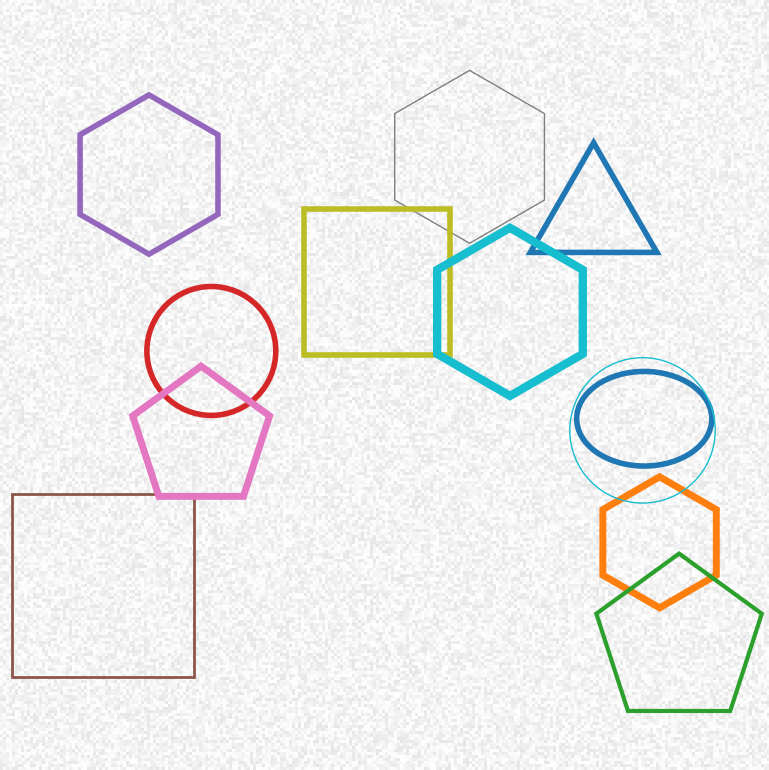[{"shape": "triangle", "thickness": 2, "radius": 0.47, "center": [0.771, 0.72]}, {"shape": "oval", "thickness": 2, "radius": 0.44, "center": [0.837, 0.456]}, {"shape": "hexagon", "thickness": 2.5, "radius": 0.43, "center": [0.857, 0.296]}, {"shape": "pentagon", "thickness": 1.5, "radius": 0.56, "center": [0.882, 0.168]}, {"shape": "circle", "thickness": 2, "radius": 0.42, "center": [0.274, 0.544]}, {"shape": "hexagon", "thickness": 2, "radius": 0.52, "center": [0.194, 0.773]}, {"shape": "square", "thickness": 1, "radius": 0.59, "center": [0.134, 0.239]}, {"shape": "pentagon", "thickness": 2.5, "radius": 0.47, "center": [0.261, 0.431]}, {"shape": "hexagon", "thickness": 0.5, "radius": 0.56, "center": [0.61, 0.796]}, {"shape": "square", "thickness": 2, "radius": 0.47, "center": [0.49, 0.634]}, {"shape": "circle", "thickness": 0.5, "radius": 0.47, "center": [0.834, 0.441]}, {"shape": "hexagon", "thickness": 3, "radius": 0.55, "center": [0.662, 0.595]}]